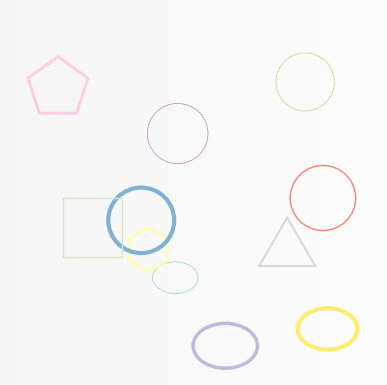[{"shape": "oval", "thickness": 0.5, "radius": 0.29, "center": [0.452, 0.279]}, {"shape": "hexagon", "thickness": 2, "radius": 0.29, "center": [0.383, 0.352]}, {"shape": "oval", "thickness": 2.5, "radius": 0.42, "center": [0.581, 0.102]}, {"shape": "circle", "thickness": 1, "radius": 0.42, "center": [0.833, 0.486]}, {"shape": "circle", "thickness": 3, "radius": 0.43, "center": [0.364, 0.428]}, {"shape": "circle", "thickness": 0.5, "radius": 0.38, "center": [0.787, 0.787]}, {"shape": "pentagon", "thickness": 2, "radius": 0.41, "center": [0.15, 0.772]}, {"shape": "triangle", "thickness": 1.5, "radius": 0.42, "center": [0.741, 0.351]}, {"shape": "circle", "thickness": 0.5, "radius": 0.39, "center": [0.458, 0.653]}, {"shape": "square", "thickness": 1, "radius": 0.38, "center": [0.238, 0.41]}, {"shape": "oval", "thickness": 3, "radius": 0.38, "center": [0.845, 0.146]}]